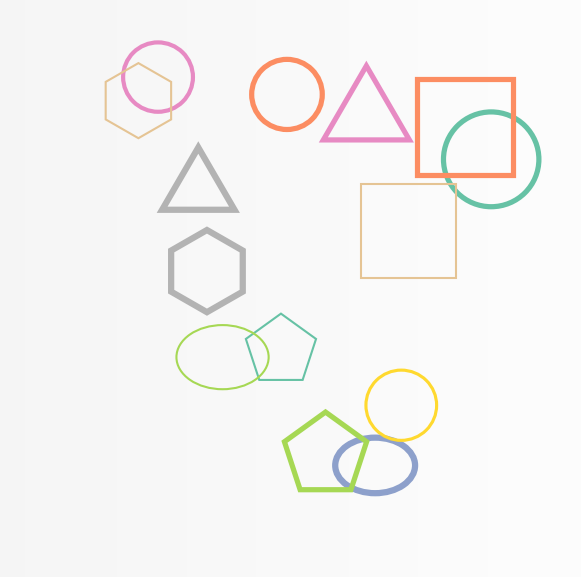[{"shape": "pentagon", "thickness": 1, "radius": 0.32, "center": [0.483, 0.393]}, {"shape": "circle", "thickness": 2.5, "radius": 0.41, "center": [0.845, 0.723]}, {"shape": "circle", "thickness": 2.5, "radius": 0.3, "center": [0.494, 0.836]}, {"shape": "square", "thickness": 2.5, "radius": 0.41, "center": [0.8, 0.779]}, {"shape": "oval", "thickness": 3, "radius": 0.34, "center": [0.645, 0.193]}, {"shape": "circle", "thickness": 2, "radius": 0.3, "center": [0.272, 0.866]}, {"shape": "triangle", "thickness": 2.5, "radius": 0.43, "center": [0.63, 0.8]}, {"shape": "pentagon", "thickness": 2.5, "radius": 0.37, "center": [0.56, 0.211]}, {"shape": "oval", "thickness": 1, "radius": 0.4, "center": [0.383, 0.381]}, {"shape": "circle", "thickness": 1.5, "radius": 0.3, "center": [0.69, 0.297]}, {"shape": "hexagon", "thickness": 1, "radius": 0.33, "center": [0.238, 0.825]}, {"shape": "square", "thickness": 1, "radius": 0.41, "center": [0.703, 0.599]}, {"shape": "triangle", "thickness": 3, "radius": 0.36, "center": [0.341, 0.672]}, {"shape": "hexagon", "thickness": 3, "radius": 0.36, "center": [0.356, 0.53]}]